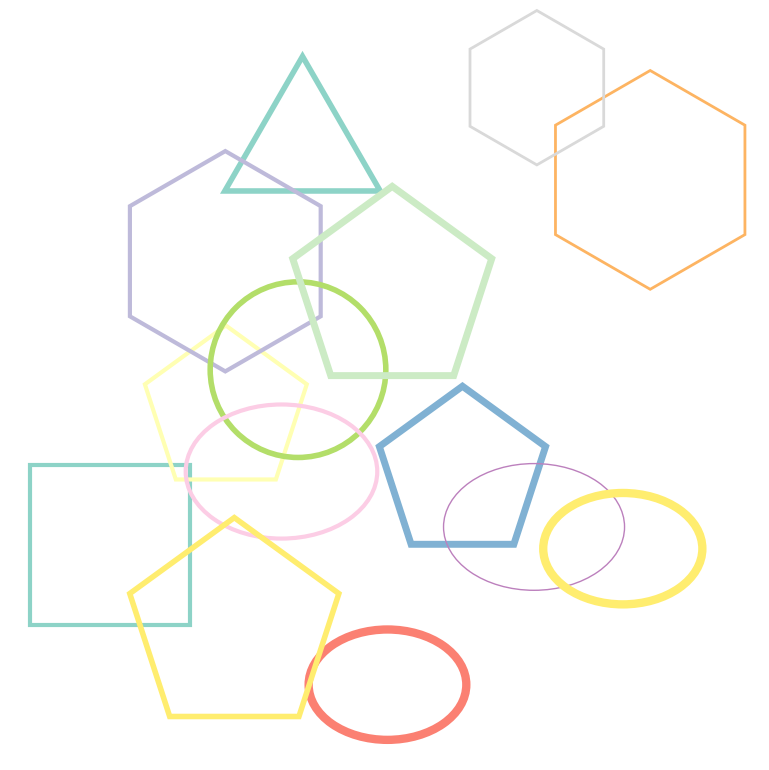[{"shape": "triangle", "thickness": 2, "radius": 0.58, "center": [0.393, 0.81]}, {"shape": "square", "thickness": 1.5, "radius": 0.52, "center": [0.143, 0.292]}, {"shape": "pentagon", "thickness": 1.5, "radius": 0.55, "center": [0.293, 0.467]}, {"shape": "hexagon", "thickness": 1.5, "radius": 0.72, "center": [0.293, 0.661]}, {"shape": "oval", "thickness": 3, "radius": 0.51, "center": [0.503, 0.111]}, {"shape": "pentagon", "thickness": 2.5, "radius": 0.57, "center": [0.601, 0.385]}, {"shape": "hexagon", "thickness": 1, "radius": 0.71, "center": [0.844, 0.766]}, {"shape": "circle", "thickness": 2, "radius": 0.57, "center": [0.387, 0.52]}, {"shape": "oval", "thickness": 1.5, "radius": 0.62, "center": [0.366, 0.388]}, {"shape": "hexagon", "thickness": 1, "radius": 0.5, "center": [0.697, 0.886]}, {"shape": "oval", "thickness": 0.5, "radius": 0.59, "center": [0.694, 0.316]}, {"shape": "pentagon", "thickness": 2.5, "radius": 0.68, "center": [0.509, 0.622]}, {"shape": "pentagon", "thickness": 2, "radius": 0.71, "center": [0.304, 0.185]}, {"shape": "oval", "thickness": 3, "radius": 0.52, "center": [0.809, 0.287]}]